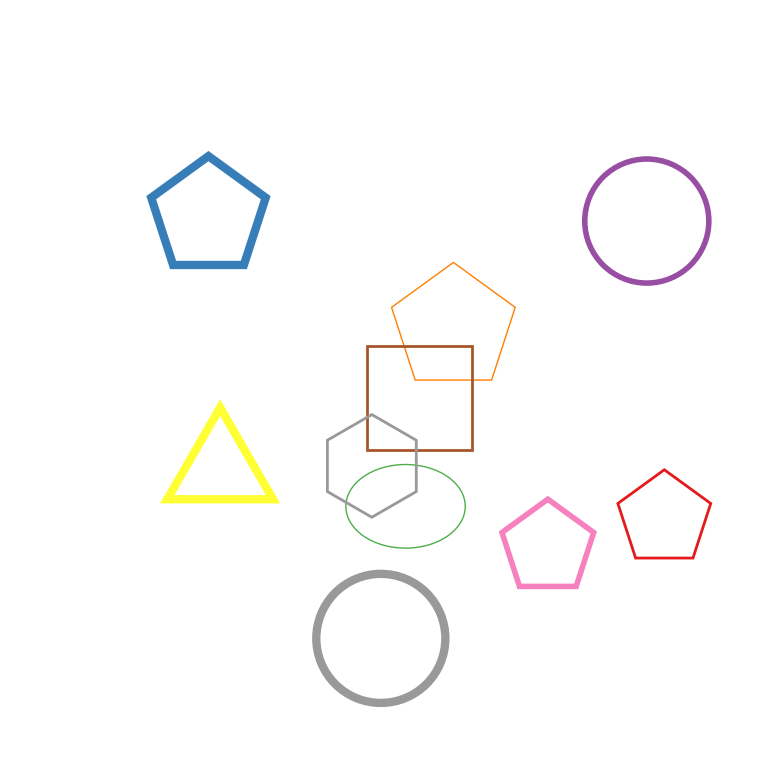[{"shape": "pentagon", "thickness": 1, "radius": 0.32, "center": [0.863, 0.327]}, {"shape": "pentagon", "thickness": 3, "radius": 0.39, "center": [0.271, 0.719]}, {"shape": "oval", "thickness": 0.5, "radius": 0.39, "center": [0.527, 0.342]}, {"shape": "circle", "thickness": 2, "radius": 0.4, "center": [0.84, 0.713]}, {"shape": "pentagon", "thickness": 0.5, "radius": 0.42, "center": [0.589, 0.575]}, {"shape": "triangle", "thickness": 3, "radius": 0.4, "center": [0.286, 0.391]}, {"shape": "square", "thickness": 1, "radius": 0.34, "center": [0.545, 0.483]}, {"shape": "pentagon", "thickness": 2, "radius": 0.31, "center": [0.711, 0.289]}, {"shape": "circle", "thickness": 3, "radius": 0.42, "center": [0.495, 0.171]}, {"shape": "hexagon", "thickness": 1, "radius": 0.33, "center": [0.483, 0.395]}]